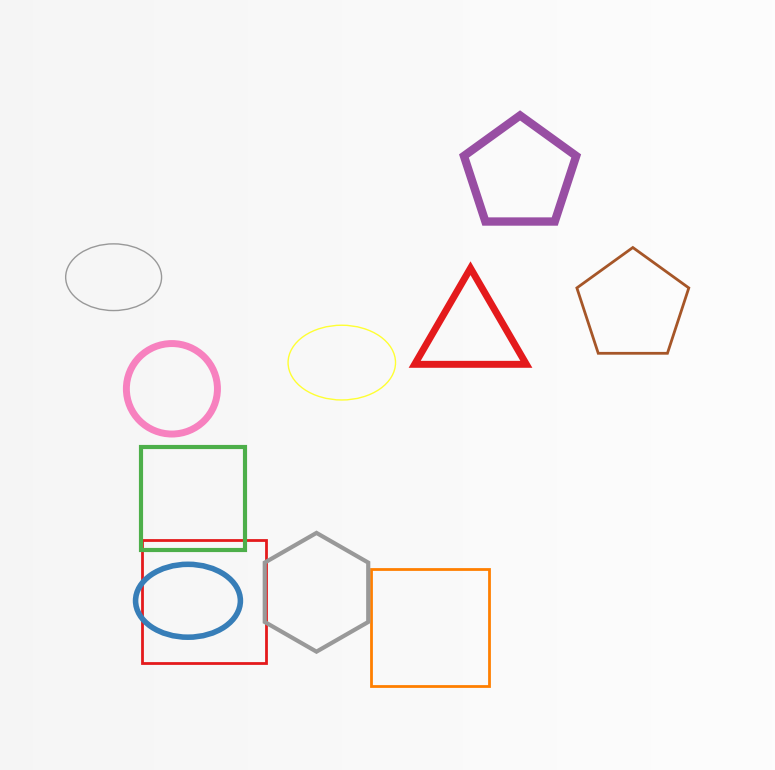[{"shape": "triangle", "thickness": 2.5, "radius": 0.42, "center": [0.607, 0.568]}, {"shape": "square", "thickness": 1, "radius": 0.4, "center": [0.263, 0.219]}, {"shape": "oval", "thickness": 2, "radius": 0.34, "center": [0.243, 0.22]}, {"shape": "square", "thickness": 1.5, "radius": 0.34, "center": [0.249, 0.352]}, {"shape": "pentagon", "thickness": 3, "radius": 0.38, "center": [0.671, 0.774]}, {"shape": "square", "thickness": 1, "radius": 0.38, "center": [0.555, 0.185]}, {"shape": "oval", "thickness": 0.5, "radius": 0.35, "center": [0.441, 0.529]}, {"shape": "pentagon", "thickness": 1, "radius": 0.38, "center": [0.817, 0.603]}, {"shape": "circle", "thickness": 2.5, "radius": 0.29, "center": [0.222, 0.495]}, {"shape": "oval", "thickness": 0.5, "radius": 0.31, "center": [0.147, 0.64]}, {"shape": "hexagon", "thickness": 1.5, "radius": 0.39, "center": [0.408, 0.231]}]